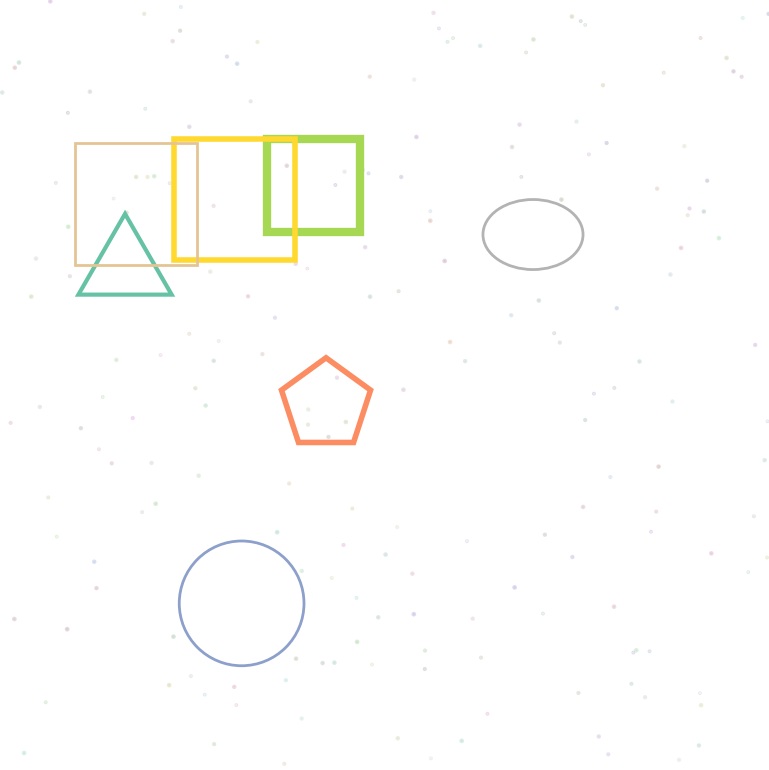[{"shape": "triangle", "thickness": 1.5, "radius": 0.35, "center": [0.162, 0.652]}, {"shape": "pentagon", "thickness": 2, "radius": 0.3, "center": [0.423, 0.475]}, {"shape": "circle", "thickness": 1, "radius": 0.41, "center": [0.314, 0.216]}, {"shape": "square", "thickness": 3, "radius": 0.3, "center": [0.407, 0.759]}, {"shape": "square", "thickness": 2, "radius": 0.39, "center": [0.305, 0.741]}, {"shape": "square", "thickness": 1, "radius": 0.4, "center": [0.177, 0.735]}, {"shape": "oval", "thickness": 1, "radius": 0.32, "center": [0.692, 0.695]}]